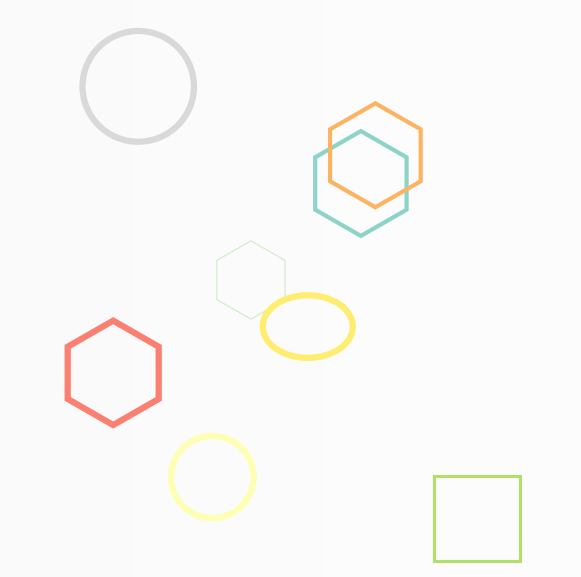[{"shape": "hexagon", "thickness": 2, "radius": 0.45, "center": [0.621, 0.681]}, {"shape": "circle", "thickness": 3, "radius": 0.36, "center": [0.365, 0.173]}, {"shape": "hexagon", "thickness": 3, "radius": 0.45, "center": [0.195, 0.354]}, {"shape": "hexagon", "thickness": 2, "radius": 0.45, "center": [0.646, 0.73]}, {"shape": "square", "thickness": 1.5, "radius": 0.37, "center": [0.82, 0.102]}, {"shape": "circle", "thickness": 3, "radius": 0.48, "center": [0.238, 0.85]}, {"shape": "hexagon", "thickness": 0.5, "radius": 0.34, "center": [0.432, 0.514]}, {"shape": "oval", "thickness": 3, "radius": 0.39, "center": [0.53, 0.434]}]